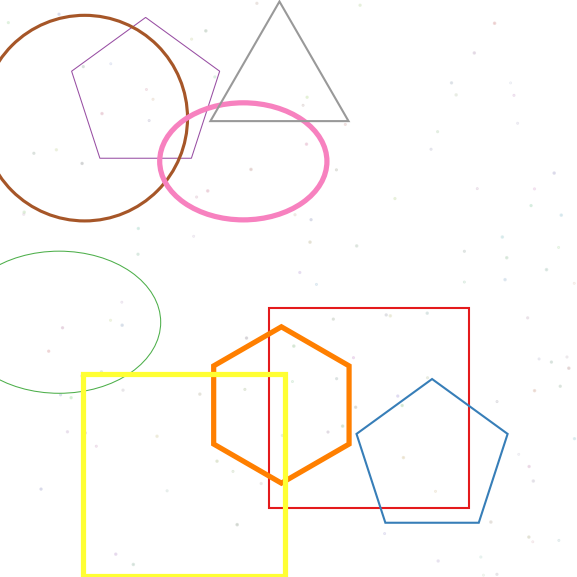[{"shape": "square", "thickness": 1, "radius": 0.87, "center": [0.639, 0.293]}, {"shape": "pentagon", "thickness": 1, "radius": 0.69, "center": [0.748, 0.205]}, {"shape": "oval", "thickness": 0.5, "radius": 0.88, "center": [0.102, 0.441]}, {"shape": "pentagon", "thickness": 0.5, "radius": 0.67, "center": [0.252, 0.834]}, {"shape": "hexagon", "thickness": 2.5, "radius": 0.68, "center": [0.487, 0.298]}, {"shape": "square", "thickness": 2.5, "radius": 0.88, "center": [0.318, 0.177]}, {"shape": "circle", "thickness": 1.5, "radius": 0.89, "center": [0.147, 0.795]}, {"shape": "oval", "thickness": 2.5, "radius": 0.72, "center": [0.421, 0.72]}, {"shape": "triangle", "thickness": 1, "radius": 0.69, "center": [0.484, 0.858]}]